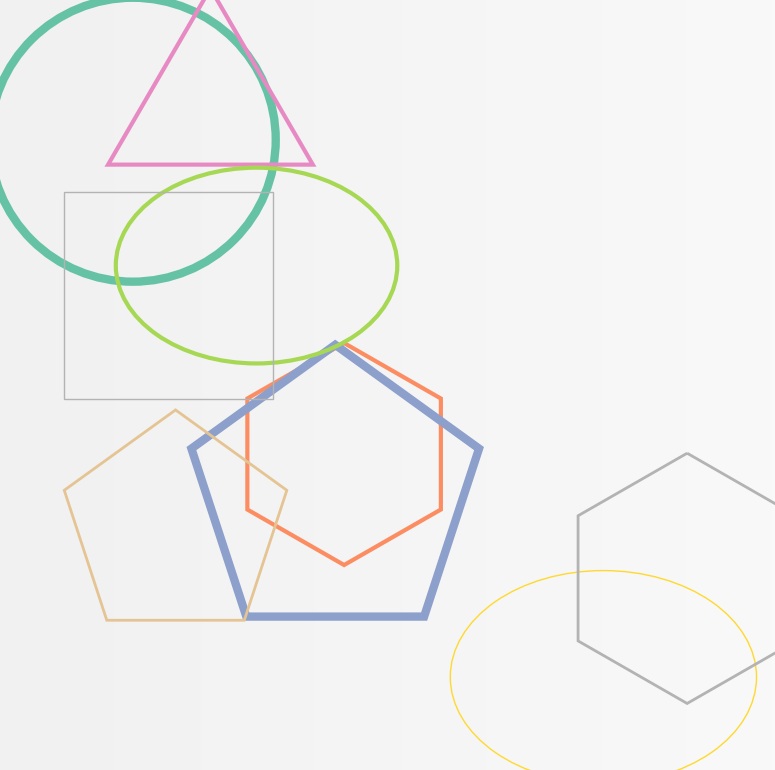[{"shape": "circle", "thickness": 3, "radius": 0.92, "center": [0.171, 0.819]}, {"shape": "hexagon", "thickness": 1.5, "radius": 0.72, "center": [0.444, 0.41]}, {"shape": "pentagon", "thickness": 3, "radius": 0.98, "center": [0.433, 0.357]}, {"shape": "triangle", "thickness": 1.5, "radius": 0.76, "center": [0.272, 0.862]}, {"shape": "oval", "thickness": 1.5, "radius": 0.91, "center": [0.331, 0.655]}, {"shape": "oval", "thickness": 0.5, "radius": 0.99, "center": [0.779, 0.121]}, {"shape": "pentagon", "thickness": 1, "radius": 0.75, "center": [0.227, 0.317]}, {"shape": "hexagon", "thickness": 1, "radius": 0.81, "center": [0.887, 0.249]}, {"shape": "square", "thickness": 0.5, "radius": 0.67, "center": [0.217, 0.616]}]